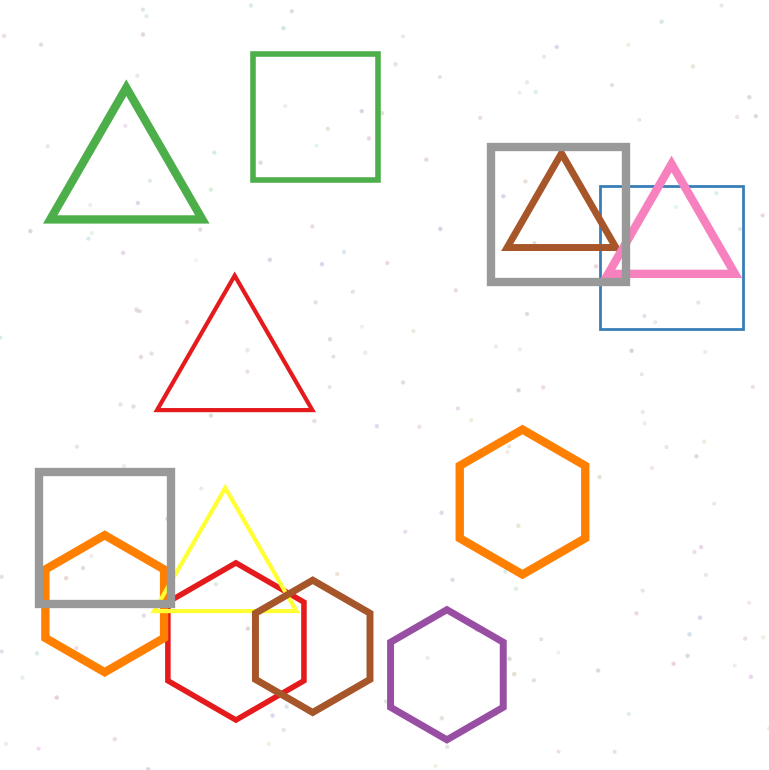[{"shape": "hexagon", "thickness": 2, "radius": 0.51, "center": [0.306, 0.167]}, {"shape": "triangle", "thickness": 1.5, "radius": 0.58, "center": [0.305, 0.526]}, {"shape": "square", "thickness": 1, "radius": 0.47, "center": [0.872, 0.665]}, {"shape": "triangle", "thickness": 3, "radius": 0.57, "center": [0.164, 0.772]}, {"shape": "square", "thickness": 2, "radius": 0.41, "center": [0.41, 0.848]}, {"shape": "hexagon", "thickness": 2.5, "radius": 0.42, "center": [0.58, 0.124]}, {"shape": "hexagon", "thickness": 3, "radius": 0.45, "center": [0.136, 0.216]}, {"shape": "hexagon", "thickness": 3, "radius": 0.47, "center": [0.679, 0.348]}, {"shape": "triangle", "thickness": 1.5, "radius": 0.53, "center": [0.293, 0.26]}, {"shape": "triangle", "thickness": 2.5, "radius": 0.41, "center": [0.729, 0.719]}, {"shape": "hexagon", "thickness": 2.5, "radius": 0.43, "center": [0.406, 0.161]}, {"shape": "triangle", "thickness": 3, "radius": 0.48, "center": [0.872, 0.692]}, {"shape": "square", "thickness": 3, "radius": 0.44, "center": [0.726, 0.722]}, {"shape": "square", "thickness": 3, "radius": 0.43, "center": [0.136, 0.301]}]